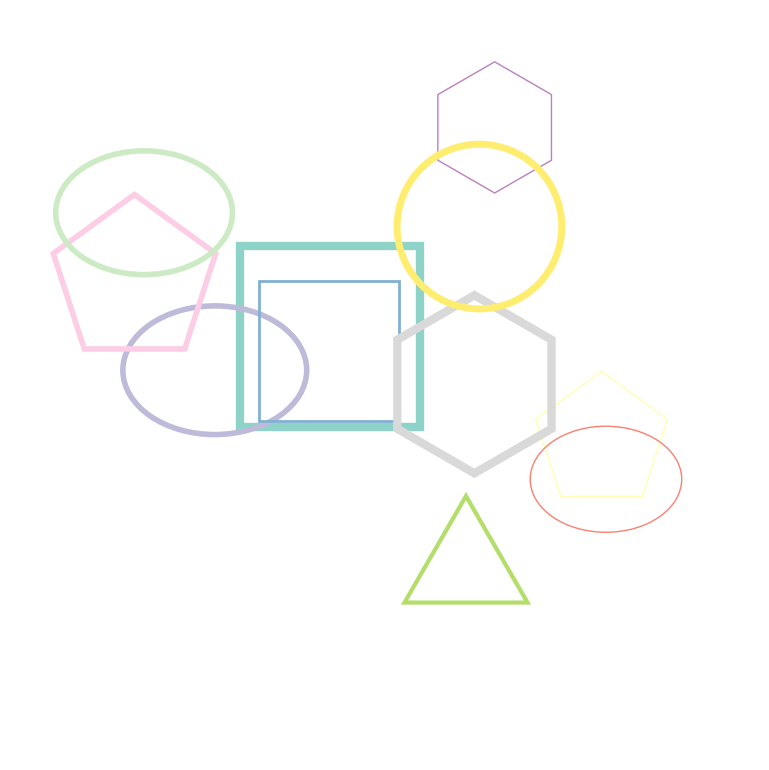[{"shape": "square", "thickness": 3, "radius": 0.59, "center": [0.429, 0.563]}, {"shape": "pentagon", "thickness": 0.5, "radius": 0.45, "center": [0.781, 0.428]}, {"shape": "oval", "thickness": 2, "radius": 0.6, "center": [0.279, 0.519]}, {"shape": "oval", "thickness": 0.5, "radius": 0.49, "center": [0.787, 0.378]}, {"shape": "square", "thickness": 1, "radius": 0.45, "center": [0.428, 0.544]}, {"shape": "triangle", "thickness": 1.5, "radius": 0.46, "center": [0.605, 0.264]}, {"shape": "pentagon", "thickness": 2, "radius": 0.55, "center": [0.175, 0.637]}, {"shape": "hexagon", "thickness": 3, "radius": 0.58, "center": [0.616, 0.501]}, {"shape": "hexagon", "thickness": 0.5, "radius": 0.43, "center": [0.642, 0.835]}, {"shape": "oval", "thickness": 2, "radius": 0.57, "center": [0.187, 0.724]}, {"shape": "circle", "thickness": 2.5, "radius": 0.53, "center": [0.623, 0.706]}]